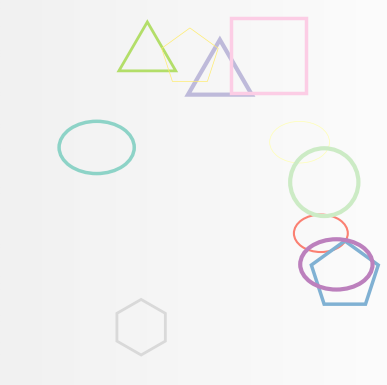[{"shape": "oval", "thickness": 2.5, "radius": 0.48, "center": [0.249, 0.617]}, {"shape": "oval", "thickness": 0.5, "radius": 0.39, "center": [0.773, 0.631]}, {"shape": "triangle", "thickness": 3, "radius": 0.48, "center": [0.567, 0.802]}, {"shape": "oval", "thickness": 1.5, "radius": 0.35, "center": [0.828, 0.394]}, {"shape": "pentagon", "thickness": 2.5, "radius": 0.45, "center": [0.89, 0.283]}, {"shape": "triangle", "thickness": 2, "radius": 0.42, "center": [0.38, 0.858]}, {"shape": "square", "thickness": 2.5, "radius": 0.49, "center": [0.692, 0.857]}, {"shape": "hexagon", "thickness": 2, "radius": 0.36, "center": [0.364, 0.15]}, {"shape": "oval", "thickness": 3, "radius": 0.47, "center": [0.868, 0.313]}, {"shape": "circle", "thickness": 3, "radius": 0.44, "center": [0.837, 0.527]}, {"shape": "pentagon", "thickness": 0.5, "radius": 0.38, "center": [0.49, 0.851]}]